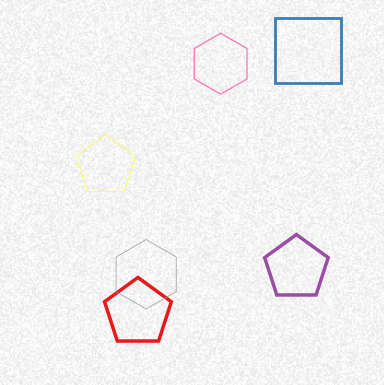[{"shape": "pentagon", "thickness": 2.5, "radius": 0.46, "center": [0.358, 0.188]}, {"shape": "square", "thickness": 2, "radius": 0.42, "center": [0.8, 0.869]}, {"shape": "pentagon", "thickness": 2.5, "radius": 0.43, "center": [0.77, 0.304]}, {"shape": "pentagon", "thickness": 0.5, "radius": 0.41, "center": [0.275, 0.569]}, {"shape": "hexagon", "thickness": 1, "radius": 0.4, "center": [0.573, 0.835]}, {"shape": "hexagon", "thickness": 0.5, "radius": 0.45, "center": [0.38, 0.288]}]